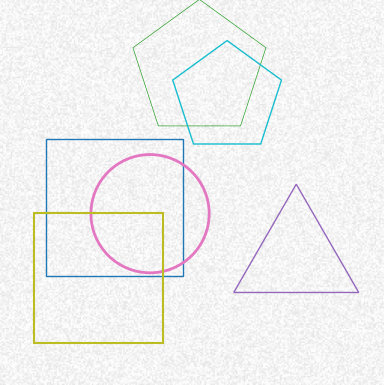[{"shape": "square", "thickness": 1, "radius": 0.89, "center": [0.297, 0.46]}, {"shape": "pentagon", "thickness": 0.5, "radius": 0.91, "center": [0.518, 0.82]}, {"shape": "triangle", "thickness": 1, "radius": 0.94, "center": [0.769, 0.334]}, {"shape": "circle", "thickness": 2, "radius": 0.77, "center": [0.39, 0.445]}, {"shape": "square", "thickness": 1.5, "radius": 0.84, "center": [0.256, 0.278]}, {"shape": "pentagon", "thickness": 1, "radius": 0.74, "center": [0.59, 0.746]}]